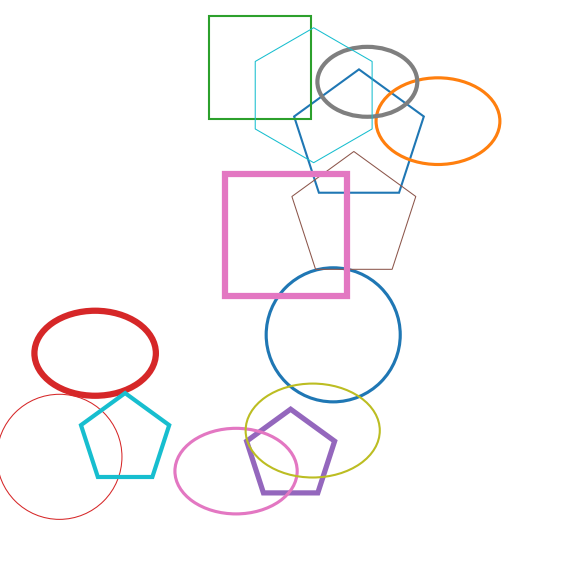[{"shape": "circle", "thickness": 1.5, "radius": 0.58, "center": [0.577, 0.419]}, {"shape": "pentagon", "thickness": 1, "radius": 0.59, "center": [0.622, 0.761]}, {"shape": "oval", "thickness": 1.5, "radius": 0.54, "center": [0.758, 0.789]}, {"shape": "square", "thickness": 1, "radius": 0.45, "center": [0.45, 0.883]}, {"shape": "circle", "thickness": 0.5, "radius": 0.54, "center": [0.103, 0.208]}, {"shape": "oval", "thickness": 3, "radius": 0.53, "center": [0.165, 0.387]}, {"shape": "pentagon", "thickness": 2.5, "radius": 0.4, "center": [0.503, 0.21]}, {"shape": "pentagon", "thickness": 0.5, "radius": 0.56, "center": [0.613, 0.624]}, {"shape": "square", "thickness": 3, "radius": 0.53, "center": [0.495, 0.592]}, {"shape": "oval", "thickness": 1.5, "radius": 0.53, "center": [0.409, 0.183]}, {"shape": "oval", "thickness": 2, "radius": 0.43, "center": [0.636, 0.857]}, {"shape": "oval", "thickness": 1, "radius": 0.58, "center": [0.541, 0.254]}, {"shape": "hexagon", "thickness": 0.5, "radius": 0.58, "center": [0.543, 0.834]}, {"shape": "pentagon", "thickness": 2, "radius": 0.4, "center": [0.217, 0.238]}]